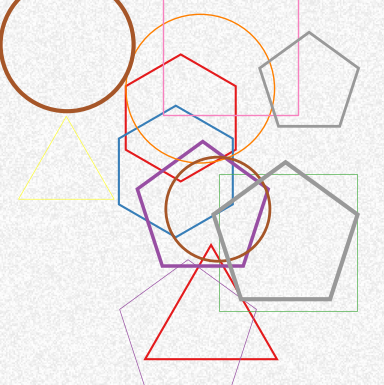[{"shape": "triangle", "thickness": 1.5, "radius": 0.99, "center": [0.548, 0.166]}, {"shape": "hexagon", "thickness": 1.5, "radius": 0.82, "center": [0.469, 0.694]}, {"shape": "hexagon", "thickness": 1.5, "radius": 0.85, "center": [0.457, 0.555]}, {"shape": "square", "thickness": 0.5, "radius": 0.89, "center": [0.748, 0.37]}, {"shape": "pentagon", "thickness": 2.5, "radius": 0.89, "center": [0.527, 0.454]}, {"shape": "pentagon", "thickness": 0.5, "radius": 0.93, "center": [0.488, 0.139]}, {"shape": "circle", "thickness": 1, "radius": 0.97, "center": [0.52, 0.77]}, {"shape": "triangle", "thickness": 0.5, "radius": 0.72, "center": [0.172, 0.554]}, {"shape": "circle", "thickness": 3, "radius": 0.86, "center": [0.174, 0.884]}, {"shape": "circle", "thickness": 2, "radius": 0.68, "center": [0.566, 0.457]}, {"shape": "square", "thickness": 1, "radius": 0.88, "center": [0.599, 0.878]}, {"shape": "pentagon", "thickness": 3, "radius": 0.98, "center": [0.742, 0.382]}, {"shape": "pentagon", "thickness": 2, "radius": 0.67, "center": [0.803, 0.781]}]